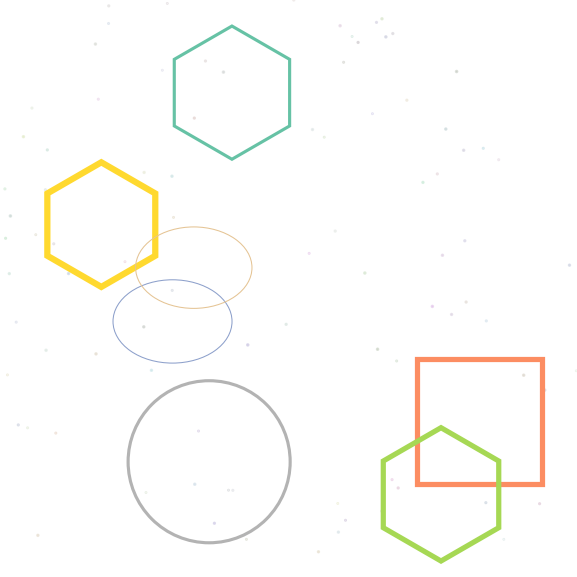[{"shape": "hexagon", "thickness": 1.5, "radius": 0.58, "center": [0.402, 0.839]}, {"shape": "square", "thickness": 2.5, "radius": 0.54, "center": [0.83, 0.27]}, {"shape": "oval", "thickness": 0.5, "radius": 0.52, "center": [0.299, 0.443]}, {"shape": "hexagon", "thickness": 2.5, "radius": 0.58, "center": [0.764, 0.143]}, {"shape": "hexagon", "thickness": 3, "radius": 0.54, "center": [0.175, 0.61]}, {"shape": "oval", "thickness": 0.5, "radius": 0.5, "center": [0.336, 0.536]}, {"shape": "circle", "thickness": 1.5, "radius": 0.7, "center": [0.362, 0.2]}]